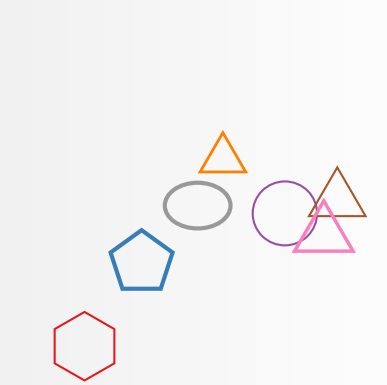[{"shape": "hexagon", "thickness": 1.5, "radius": 0.44, "center": [0.218, 0.101]}, {"shape": "pentagon", "thickness": 3, "radius": 0.42, "center": [0.365, 0.318]}, {"shape": "circle", "thickness": 1.5, "radius": 0.42, "center": [0.735, 0.446]}, {"shape": "triangle", "thickness": 2, "radius": 0.34, "center": [0.575, 0.587]}, {"shape": "triangle", "thickness": 1.5, "radius": 0.42, "center": [0.87, 0.481]}, {"shape": "triangle", "thickness": 2.5, "radius": 0.44, "center": [0.836, 0.391]}, {"shape": "oval", "thickness": 3, "radius": 0.42, "center": [0.51, 0.466]}]